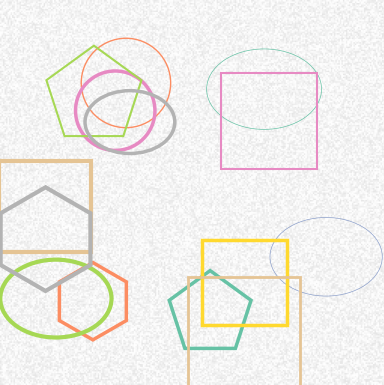[{"shape": "oval", "thickness": 0.5, "radius": 0.75, "center": [0.686, 0.768]}, {"shape": "pentagon", "thickness": 2.5, "radius": 0.56, "center": [0.546, 0.185]}, {"shape": "circle", "thickness": 1, "radius": 0.58, "center": [0.327, 0.785]}, {"shape": "hexagon", "thickness": 2.5, "radius": 0.5, "center": [0.241, 0.218]}, {"shape": "oval", "thickness": 0.5, "radius": 0.73, "center": [0.847, 0.333]}, {"shape": "circle", "thickness": 2.5, "radius": 0.52, "center": [0.299, 0.712]}, {"shape": "square", "thickness": 1.5, "radius": 0.62, "center": [0.7, 0.687]}, {"shape": "oval", "thickness": 3, "radius": 0.72, "center": [0.145, 0.224]}, {"shape": "pentagon", "thickness": 1.5, "radius": 0.65, "center": [0.244, 0.752]}, {"shape": "square", "thickness": 2.5, "radius": 0.55, "center": [0.635, 0.267]}, {"shape": "square", "thickness": 2, "radius": 0.73, "center": [0.634, 0.133]}, {"shape": "square", "thickness": 3, "radius": 0.59, "center": [0.117, 0.463]}, {"shape": "oval", "thickness": 2.5, "radius": 0.58, "center": [0.337, 0.683]}, {"shape": "hexagon", "thickness": 3, "radius": 0.67, "center": [0.118, 0.379]}]